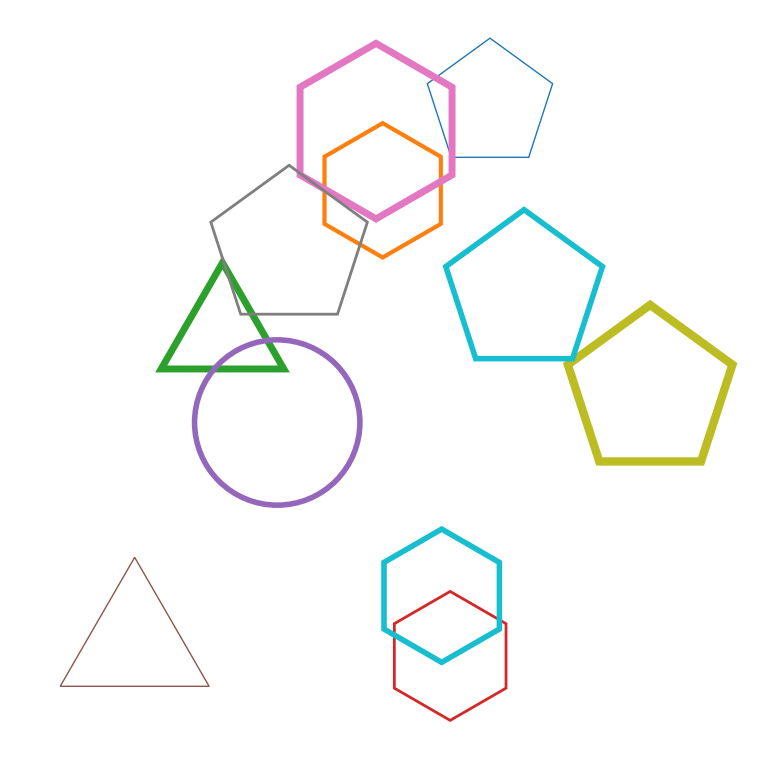[{"shape": "pentagon", "thickness": 0.5, "radius": 0.43, "center": [0.636, 0.865]}, {"shape": "hexagon", "thickness": 1.5, "radius": 0.44, "center": [0.497, 0.753]}, {"shape": "triangle", "thickness": 2.5, "radius": 0.46, "center": [0.289, 0.567]}, {"shape": "hexagon", "thickness": 1, "radius": 0.42, "center": [0.585, 0.148]}, {"shape": "circle", "thickness": 2, "radius": 0.54, "center": [0.36, 0.451]}, {"shape": "triangle", "thickness": 0.5, "radius": 0.56, "center": [0.175, 0.165]}, {"shape": "hexagon", "thickness": 2.5, "radius": 0.57, "center": [0.488, 0.83]}, {"shape": "pentagon", "thickness": 1, "radius": 0.53, "center": [0.375, 0.678]}, {"shape": "pentagon", "thickness": 3, "radius": 0.56, "center": [0.844, 0.492]}, {"shape": "hexagon", "thickness": 2, "radius": 0.43, "center": [0.574, 0.226]}, {"shape": "pentagon", "thickness": 2, "radius": 0.53, "center": [0.681, 0.621]}]